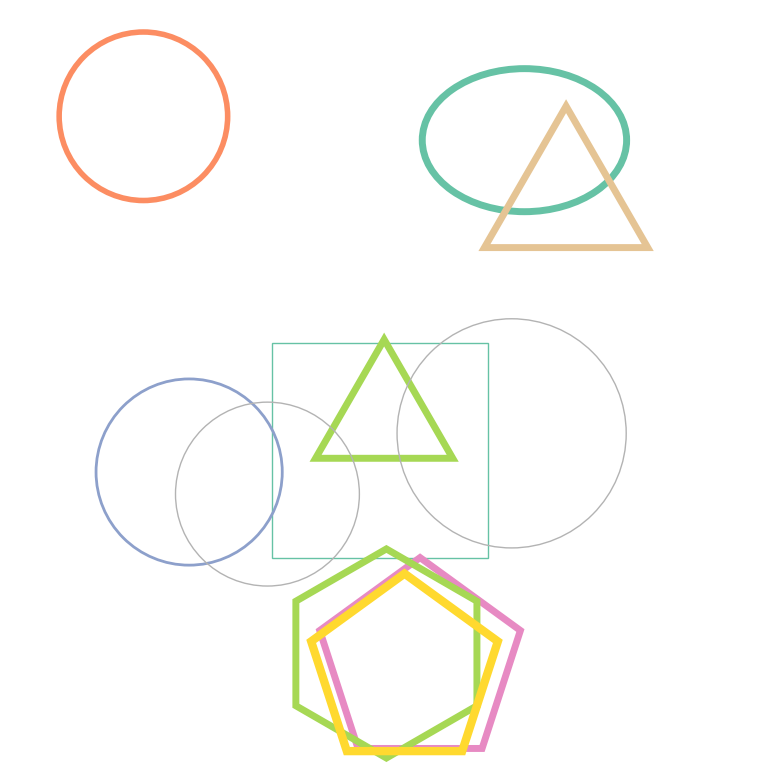[{"shape": "oval", "thickness": 2.5, "radius": 0.66, "center": [0.681, 0.818]}, {"shape": "square", "thickness": 0.5, "radius": 0.7, "center": [0.493, 0.415]}, {"shape": "circle", "thickness": 2, "radius": 0.55, "center": [0.186, 0.849]}, {"shape": "circle", "thickness": 1, "radius": 0.6, "center": [0.246, 0.387]}, {"shape": "pentagon", "thickness": 2.5, "radius": 0.69, "center": [0.546, 0.139]}, {"shape": "hexagon", "thickness": 2.5, "radius": 0.68, "center": [0.502, 0.151]}, {"shape": "triangle", "thickness": 2.5, "radius": 0.51, "center": [0.499, 0.456]}, {"shape": "pentagon", "thickness": 3, "radius": 0.64, "center": [0.525, 0.128]}, {"shape": "triangle", "thickness": 2.5, "radius": 0.61, "center": [0.735, 0.74]}, {"shape": "circle", "thickness": 0.5, "radius": 0.6, "center": [0.347, 0.358]}, {"shape": "circle", "thickness": 0.5, "radius": 0.74, "center": [0.664, 0.437]}]